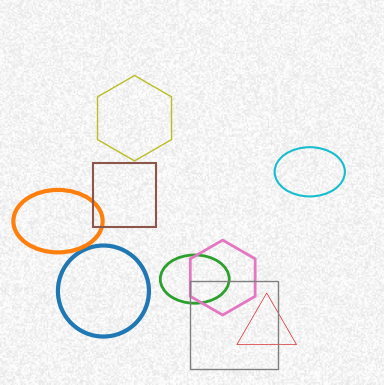[{"shape": "circle", "thickness": 3, "radius": 0.59, "center": [0.269, 0.244]}, {"shape": "oval", "thickness": 3, "radius": 0.58, "center": [0.151, 0.426]}, {"shape": "oval", "thickness": 2, "radius": 0.45, "center": [0.506, 0.275]}, {"shape": "triangle", "thickness": 0.5, "radius": 0.45, "center": [0.693, 0.15]}, {"shape": "square", "thickness": 1.5, "radius": 0.41, "center": [0.324, 0.493]}, {"shape": "hexagon", "thickness": 2, "radius": 0.49, "center": [0.578, 0.279]}, {"shape": "square", "thickness": 1, "radius": 0.57, "center": [0.608, 0.156]}, {"shape": "hexagon", "thickness": 1, "radius": 0.55, "center": [0.349, 0.693]}, {"shape": "oval", "thickness": 1.5, "radius": 0.46, "center": [0.805, 0.554]}]